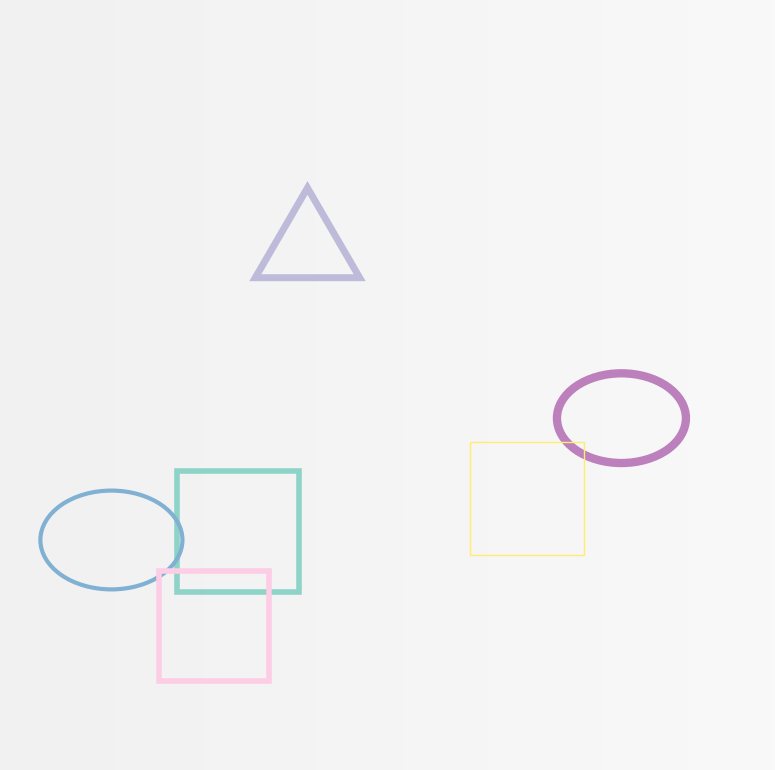[{"shape": "square", "thickness": 2, "radius": 0.39, "center": [0.307, 0.31]}, {"shape": "triangle", "thickness": 2.5, "radius": 0.39, "center": [0.397, 0.678]}, {"shape": "oval", "thickness": 1.5, "radius": 0.46, "center": [0.144, 0.299]}, {"shape": "square", "thickness": 2, "radius": 0.36, "center": [0.276, 0.186]}, {"shape": "oval", "thickness": 3, "radius": 0.42, "center": [0.802, 0.457]}, {"shape": "square", "thickness": 0.5, "radius": 0.37, "center": [0.679, 0.352]}]